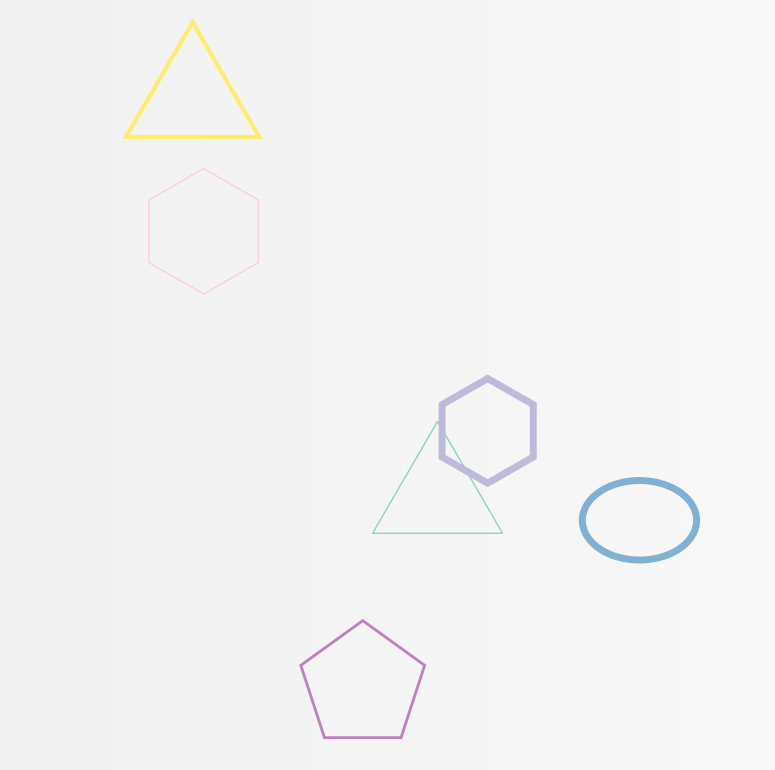[{"shape": "triangle", "thickness": 0.5, "radius": 0.48, "center": [0.565, 0.356]}, {"shape": "hexagon", "thickness": 2.5, "radius": 0.34, "center": [0.629, 0.44]}, {"shape": "oval", "thickness": 2.5, "radius": 0.37, "center": [0.825, 0.324]}, {"shape": "hexagon", "thickness": 0.5, "radius": 0.41, "center": [0.263, 0.7]}, {"shape": "pentagon", "thickness": 1, "radius": 0.42, "center": [0.468, 0.11]}, {"shape": "triangle", "thickness": 1.5, "radius": 0.5, "center": [0.249, 0.872]}]